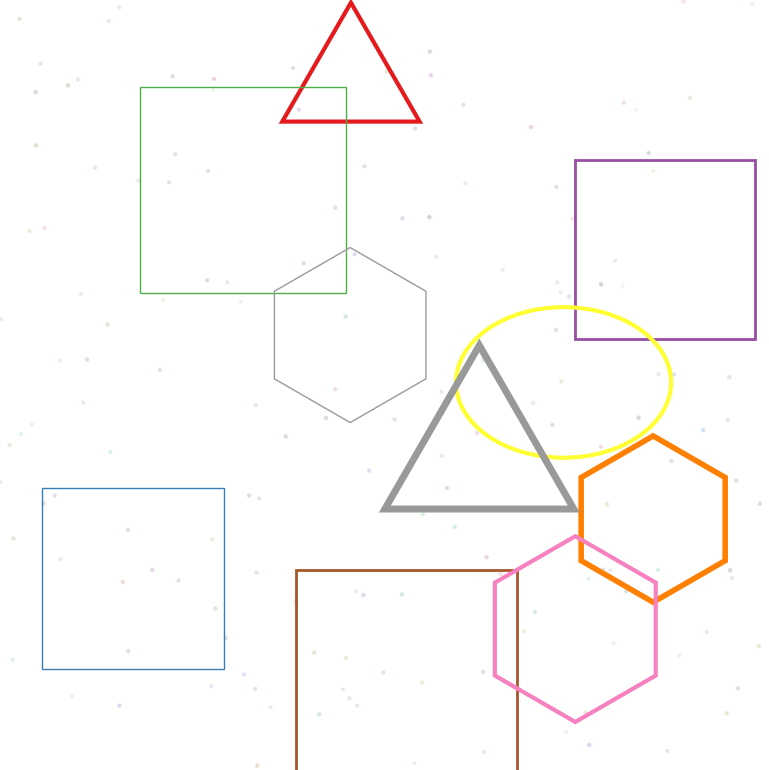[{"shape": "triangle", "thickness": 1.5, "radius": 0.51, "center": [0.456, 0.894]}, {"shape": "square", "thickness": 0.5, "radius": 0.59, "center": [0.172, 0.249]}, {"shape": "square", "thickness": 0.5, "radius": 0.67, "center": [0.315, 0.754]}, {"shape": "square", "thickness": 1, "radius": 0.58, "center": [0.864, 0.676]}, {"shape": "hexagon", "thickness": 2, "radius": 0.54, "center": [0.848, 0.326]}, {"shape": "oval", "thickness": 1.5, "radius": 0.7, "center": [0.732, 0.503]}, {"shape": "square", "thickness": 1, "radius": 0.72, "center": [0.528, 0.116]}, {"shape": "hexagon", "thickness": 1.5, "radius": 0.6, "center": [0.747, 0.183]}, {"shape": "hexagon", "thickness": 0.5, "radius": 0.57, "center": [0.455, 0.565]}, {"shape": "triangle", "thickness": 2.5, "radius": 0.71, "center": [0.623, 0.41]}]